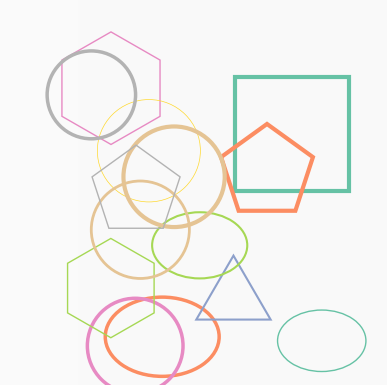[{"shape": "oval", "thickness": 1, "radius": 0.57, "center": [0.83, 0.115]}, {"shape": "square", "thickness": 3, "radius": 0.74, "center": [0.753, 0.652]}, {"shape": "oval", "thickness": 2.5, "radius": 0.73, "center": [0.419, 0.125]}, {"shape": "pentagon", "thickness": 3, "radius": 0.62, "center": [0.689, 0.553]}, {"shape": "triangle", "thickness": 1.5, "radius": 0.55, "center": [0.602, 0.225]}, {"shape": "circle", "thickness": 2.5, "radius": 0.62, "center": [0.349, 0.102]}, {"shape": "hexagon", "thickness": 1, "radius": 0.73, "center": [0.286, 0.771]}, {"shape": "hexagon", "thickness": 1, "radius": 0.64, "center": [0.286, 0.252]}, {"shape": "oval", "thickness": 1.5, "radius": 0.61, "center": [0.515, 0.363]}, {"shape": "circle", "thickness": 0.5, "radius": 0.66, "center": [0.384, 0.608]}, {"shape": "circle", "thickness": 2, "radius": 0.63, "center": [0.362, 0.403]}, {"shape": "circle", "thickness": 3, "radius": 0.65, "center": [0.449, 0.541]}, {"shape": "circle", "thickness": 2.5, "radius": 0.57, "center": [0.236, 0.754]}, {"shape": "pentagon", "thickness": 1, "radius": 0.6, "center": [0.351, 0.504]}]